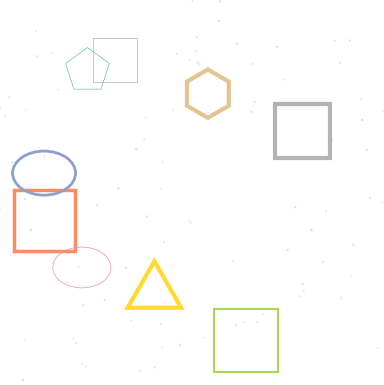[{"shape": "pentagon", "thickness": 0.5, "radius": 0.3, "center": [0.227, 0.817]}, {"shape": "square", "thickness": 2.5, "radius": 0.4, "center": [0.117, 0.427]}, {"shape": "oval", "thickness": 2, "radius": 0.41, "center": [0.114, 0.55]}, {"shape": "oval", "thickness": 0.5, "radius": 0.38, "center": [0.213, 0.305]}, {"shape": "square", "thickness": 1.5, "radius": 0.41, "center": [0.639, 0.115]}, {"shape": "triangle", "thickness": 3, "radius": 0.4, "center": [0.401, 0.241]}, {"shape": "hexagon", "thickness": 3, "radius": 0.31, "center": [0.54, 0.757]}, {"shape": "square", "thickness": 0.5, "radius": 0.29, "center": [0.298, 0.843]}, {"shape": "square", "thickness": 3, "radius": 0.35, "center": [0.785, 0.66]}]